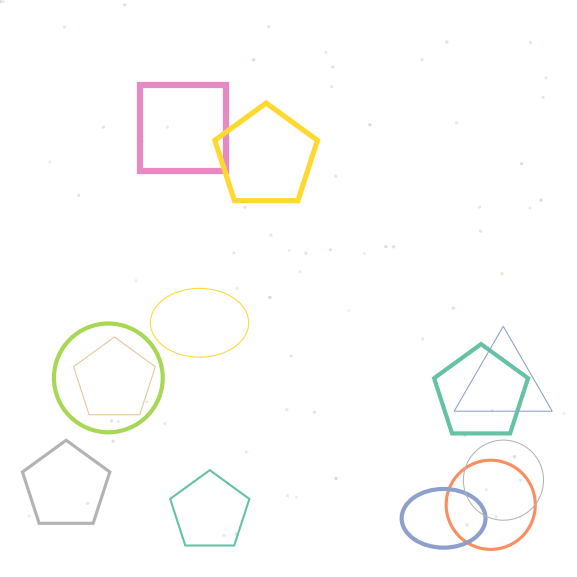[{"shape": "pentagon", "thickness": 2, "radius": 0.43, "center": [0.833, 0.318]}, {"shape": "pentagon", "thickness": 1, "radius": 0.36, "center": [0.363, 0.113]}, {"shape": "circle", "thickness": 1.5, "radius": 0.39, "center": [0.85, 0.125]}, {"shape": "triangle", "thickness": 0.5, "radius": 0.49, "center": [0.871, 0.336]}, {"shape": "oval", "thickness": 2, "radius": 0.36, "center": [0.768, 0.102]}, {"shape": "square", "thickness": 3, "radius": 0.37, "center": [0.317, 0.777]}, {"shape": "circle", "thickness": 2, "radius": 0.47, "center": [0.188, 0.345]}, {"shape": "pentagon", "thickness": 2.5, "radius": 0.47, "center": [0.461, 0.727]}, {"shape": "oval", "thickness": 0.5, "radius": 0.43, "center": [0.346, 0.44]}, {"shape": "pentagon", "thickness": 0.5, "radius": 0.37, "center": [0.198, 0.341]}, {"shape": "pentagon", "thickness": 1.5, "radius": 0.4, "center": [0.115, 0.157]}, {"shape": "circle", "thickness": 0.5, "radius": 0.35, "center": [0.872, 0.168]}]